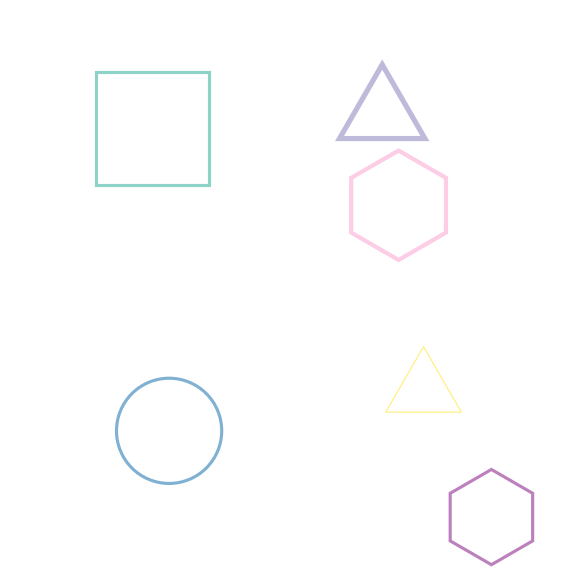[{"shape": "square", "thickness": 1.5, "radius": 0.49, "center": [0.264, 0.777]}, {"shape": "triangle", "thickness": 2.5, "radius": 0.43, "center": [0.662, 0.802]}, {"shape": "circle", "thickness": 1.5, "radius": 0.46, "center": [0.293, 0.253]}, {"shape": "hexagon", "thickness": 2, "radius": 0.47, "center": [0.69, 0.644]}, {"shape": "hexagon", "thickness": 1.5, "radius": 0.41, "center": [0.851, 0.104]}, {"shape": "triangle", "thickness": 0.5, "radius": 0.38, "center": [0.733, 0.323]}]